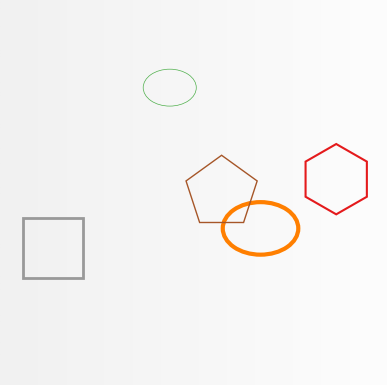[{"shape": "hexagon", "thickness": 1.5, "radius": 0.46, "center": [0.868, 0.535]}, {"shape": "oval", "thickness": 0.5, "radius": 0.34, "center": [0.438, 0.772]}, {"shape": "oval", "thickness": 3, "radius": 0.49, "center": [0.672, 0.407]}, {"shape": "pentagon", "thickness": 1, "radius": 0.48, "center": [0.572, 0.5]}, {"shape": "square", "thickness": 2, "radius": 0.39, "center": [0.136, 0.356]}]